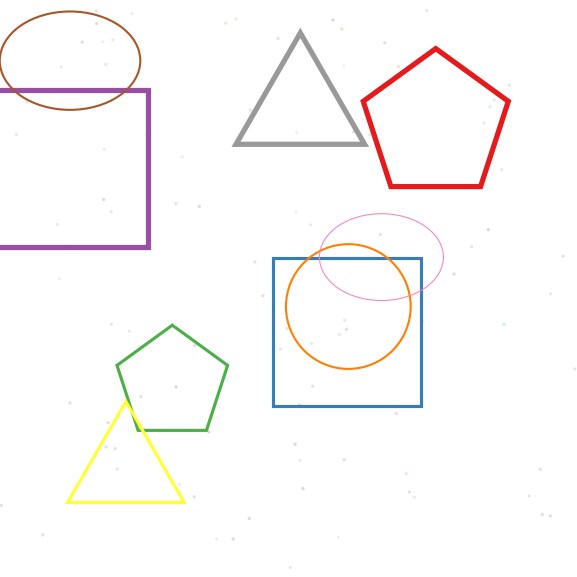[{"shape": "pentagon", "thickness": 2.5, "radius": 0.66, "center": [0.755, 0.783]}, {"shape": "square", "thickness": 1.5, "radius": 0.64, "center": [0.601, 0.424]}, {"shape": "pentagon", "thickness": 1.5, "radius": 0.5, "center": [0.298, 0.335]}, {"shape": "square", "thickness": 2.5, "radius": 0.68, "center": [0.121, 0.707]}, {"shape": "circle", "thickness": 1, "radius": 0.54, "center": [0.603, 0.468]}, {"shape": "triangle", "thickness": 1.5, "radius": 0.58, "center": [0.218, 0.187]}, {"shape": "oval", "thickness": 1, "radius": 0.61, "center": [0.121, 0.894]}, {"shape": "oval", "thickness": 0.5, "radius": 0.54, "center": [0.66, 0.554]}, {"shape": "triangle", "thickness": 2.5, "radius": 0.64, "center": [0.52, 0.814]}]